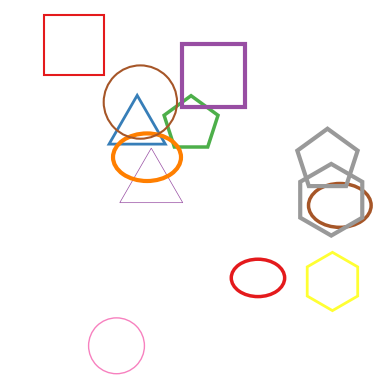[{"shape": "square", "thickness": 1.5, "radius": 0.39, "center": [0.193, 0.883]}, {"shape": "oval", "thickness": 2.5, "radius": 0.35, "center": [0.67, 0.278]}, {"shape": "triangle", "thickness": 2, "radius": 0.42, "center": [0.356, 0.668]}, {"shape": "pentagon", "thickness": 2.5, "radius": 0.37, "center": [0.496, 0.678]}, {"shape": "square", "thickness": 3, "radius": 0.41, "center": [0.555, 0.804]}, {"shape": "triangle", "thickness": 0.5, "radius": 0.47, "center": [0.393, 0.521]}, {"shape": "oval", "thickness": 3, "radius": 0.44, "center": [0.382, 0.592]}, {"shape": "hexagon", "thickness": 2, "radius": 0.38, "center": [0.864, 0.269]}, {"shape": "circle", "thickness": 1.5, "radius": 0.48, "center": [0.365, 0.735]}, {"shape": "oval", "thickness": 2.5, "radius": 0.41, "center": [0.883, 0.466]}, {"shape": "circle", "thickness": 1, "radius": 0.36, "center": [0.303, 0.102]}, {"shape": "pentagon", "thickness": 3, "radius": 0.41, "center": [0.851, 0.583]}, {"shape": "hexagon", "thickness": 3, "radius": 0.47, "center": [0.86, 0.481]}]